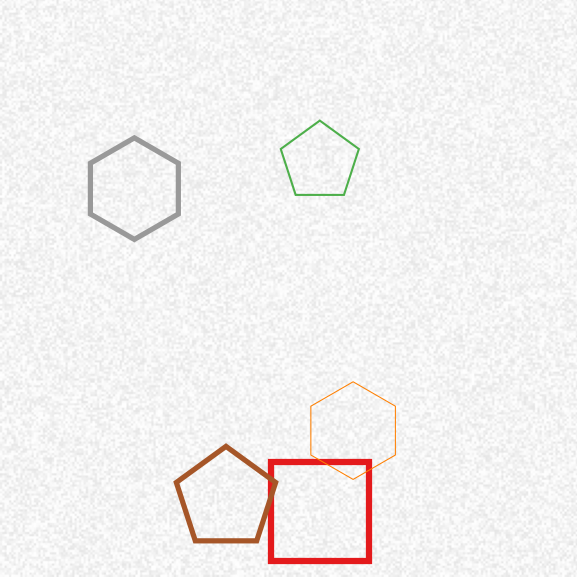[{"shape": "square", "thickness": 3, "radius": 0.43, "center": [0.554, 0.114]}, {"shape": "pentagon", "thickness": 1, "radius": 0.36, "center": [0.554, 0.719]}, {"shape": "hexagon", "thickness": 0.5, "radius": 0.42, "center": [0.611, 0.254]}, {"shape": "pentagon", "thickness": 2.5, "radius": 0.45, "center": [0.391, 0.136]}, {"shape": "hexagon", "thickness": 2.5, "radius": 0.44, "center": [0.233, 0.673]}]